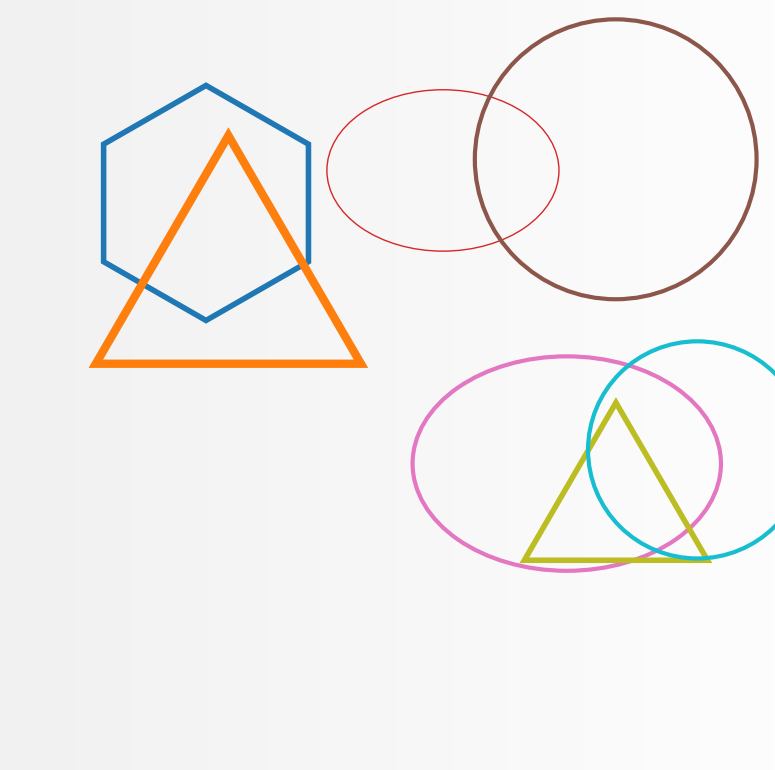[{"shape": "hexagon", "thickness": 2, "radius": 0.76, "center": [0.266, 0.736]}, {"shape": "triangle", "thickness": 3, "radius": 0.99, "center": [0.295, 0.626]}, {"shape": "oval", "thickness": 0.5, "radius": 0.75, "center": [0.572, 0.779]}, {"shape": "circle", "thickness": 1.5, "radius": 0.91, "center": [0.794, 0.793]}, {"shape": "oval", "thickness": 1.5, "radius": 0.99, "center": [0.731, 0.398]}, {"shape": "triangle", "thickness": 2, "radius": 0.68, "center": [0.795, 0.341]}, {"shape": "circle", "thickness": 1.5, "radius": 0.7, "center": [0.9, 0.416]}]